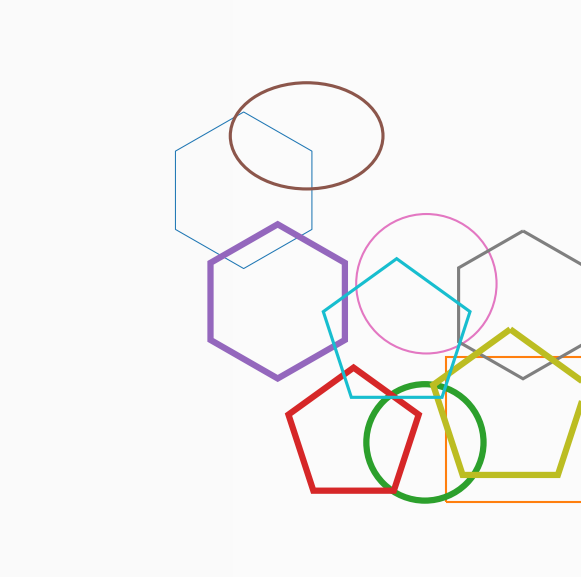[{"shape": "hexagon", "thickness": 0.5, "radius": 0.68, "center": [0.419, 0.67]}, {"shape": "square", "thickness": 1, "radius": 0.63, "center": [0.893, 0.256]}, {"shape": "circle", "thickness": 3, "radius": 0.5, "center": [0.731, 0.233]}, {"shape": "pentagon", "thickness": 3, "radius": 0.59, "center": [0.608, 0.245]}, {"shape": "hexagon", "thickness": 3, "radius": 0.67, "center": [0.478, 0.477]}, {"shape": "oval", "thickness": 1.5, "radius": 0.66, "center": [0.528, 0.764]}, {"shape": "circle", "thickness": 1, "radius": 0.6, "center": [0.734, 0.508]}, {"shape": "hexagon", "thickness": 1.5, "radius": 0.64, "center": [0.9, 0.471]}, {"shape": "pentagon", "thickness": 3, "radius": 0.7, "center": [0.878, 0.29]}, {"shape": "pentagon", "thickness": 1.5, "radius": 0.66, "center": [0.682, 0.418]}]